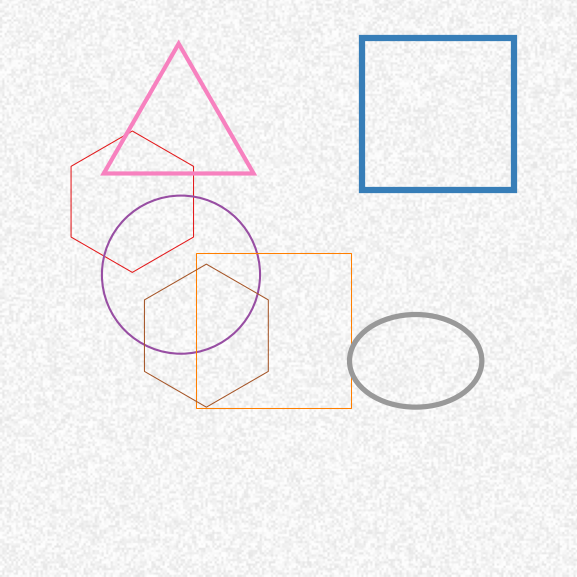[{"shape": "hexagon", "thickness": 0.5, "radius": 0.61, "center": [0.229, 0.65]}, {"shape": "square", "thickness": 3, "radius": 0.66, "center": [0.758, 0.802]}, {"shape": "circle", "thickness": 1, "radius": 0.68, "center": [0.313, 0.524]}, {"shape": "square", "thickness": 0.5, "radius": 0.67, "center": [0.474, 0.426]}, {"shape": "hexagon", "thickness": 0.5, "radius": 0.62, "center": [0.357, 0.418]}, {"shape": "triangle", "thickness": 2, "radius": 0.75, "center": [0.309, 0.774]}, {"shape": "oval", "thickness": 2.5, "radius": 0.57, "center": [0.72, 0.374]}]